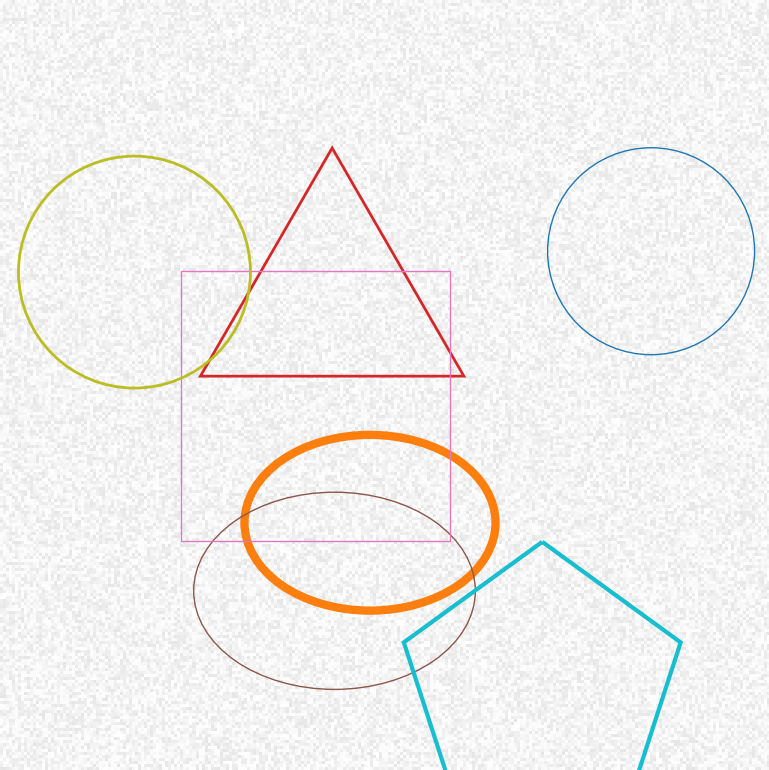[{"shape": "circle", "thickness": 0.5, "radius": 0.67, "center": [0.846, 0.674]}, {"shape": "oval", "thickness": 3, "radius": 0.82, "center": [0.481, 0.321]}, {"shape": "triangle", "thickness": 1, "radius": 0.99, "center": [0.431, 0.61]}, {"shape": "oval", "thickness": 0.5, "radius": 0.91, "center": [0.434, 0.233]}, {"shape": "square", "thickness": 0.5, "radius": 0.87, "center": [0.41, 0.473]}, {"shape": "circle", "thickness": 1, "radius": 0.75, "center": [0.175, 0.647]}, {"shape": "pentagon", "thickness": 1.5, "radius": 0.95, "center": [0.704, 0.107]}]